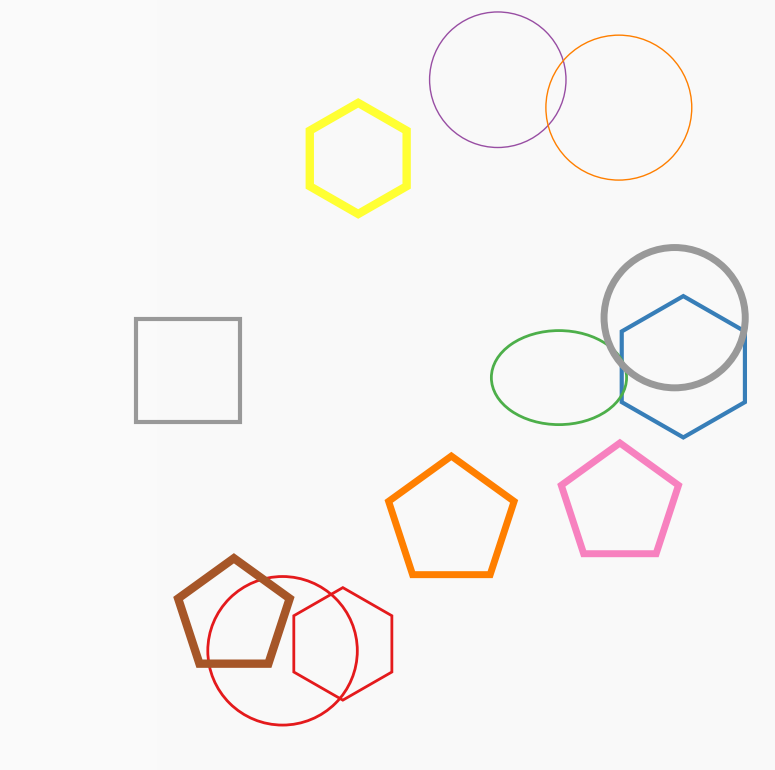[{"shape": "hexagon", "thickness": 1, "radius": 0.37, "center": [0.442, 0.164]}, {"shape": "circle", "thickness": 1, "radius": 0.48, "center": [0.365, 0.155]}, {"shape": "hexagon", "thickness": 1.5, "radius": 0.46, "center": [0.882, 0.524]}, {"shape": "oval", "thickness": 1, "radius": 0.44, "center": [0.721, 0.51]}, {"shape": "circle", "thickness": 0.5, "radius": 0.44, "center": [0.642, 0.896]}, {"shape": "pentagon", "thickness": 2.5, "radius": 0.43, "center": [0.582, 0.323]}, {"shape": "circle", "thickness": 0.5, "radius": 0.47, "center": [0.798, 0.86]}, {"shape": "hexagon", "thickness": 3, "radius": 0.36, "center": [0.462, 0.794]}, {"shape": "pentagon", "thickness": 3, "radius": 0.38, "center": [0.302, 0.199]}, {"shape": "pentagon", "thickness": 2.5, "radius": 0.4, "center": [0.8, 0.345]}, {"shape": "square", "thickness": 1.5, "radius": 0.34, "center": [0.242, 0.519]}, {"shape": "circle", "thickness": 2.5, "radius": 0.46, "center": [0.871, 0.587]}]